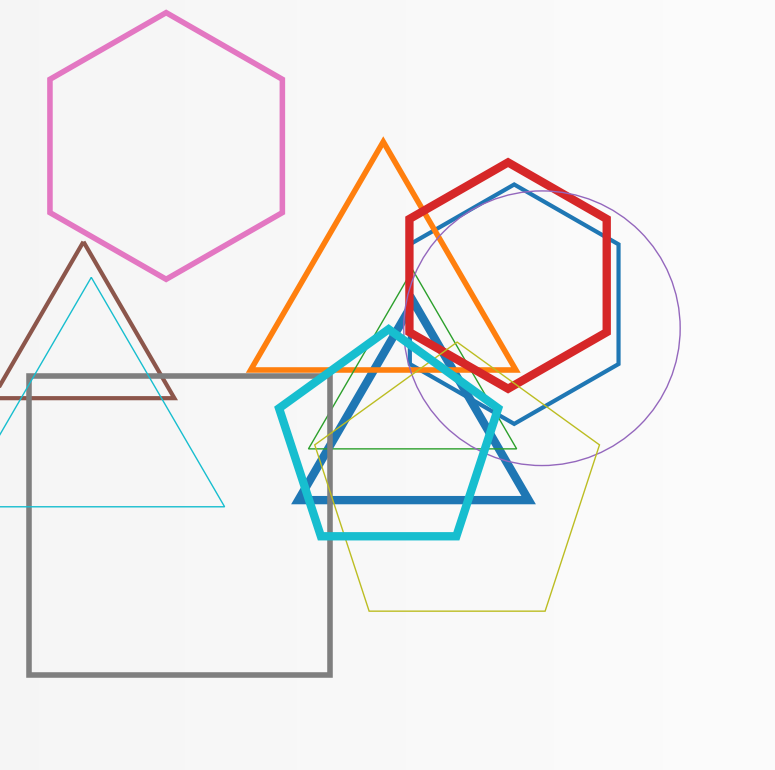[{"shape": "hexagon", "thickness": 1.5, "radius": 0.78, "center": [0.663, 0.605]}, {"shape": "triangle", "thickness": 3, "radius": 0.86, "center": [0.534, 0.436]}, {"shape": "triangle", "thickness": 2, "radius": 0.99, "center": [0.495, 0.618]}, {"shape": "triangle", "thickness": 0.5, "radius": 0.78, "center": [0.532, 0.495]}, {"shape": "hexagon", "thickness": 3, "radius": 0.73, "center": [0.656, 0.642]}, {"shape": "circle", "thickness": 0.5, "radius": 0.89, "center": [0.699, 0.574]}, {"shape": "triangle", "thickness": 1.5, "radius": 0.68, "center": [0.108, 0.551]}, {"shape": "hexagon", "thickness": 2, "radius": 0.87, "center": [0.214, 0.81]}, {"shape": "square", "thickness": 2, "radius": 0.97, "center": [0.232, 0.318]}, {"shape": "pentagon", "thickness": 0.5, "radius": 0.97, "center": [0.59, 0.363]}, {"shape": "triangle", "thickness": 0.5, "radius": 0.99, "center": [0.118, 0.441]}, {"shape": "pentagon", "thickness": 3, "radius": 0.74, "center": [0.501, 0.424]}]